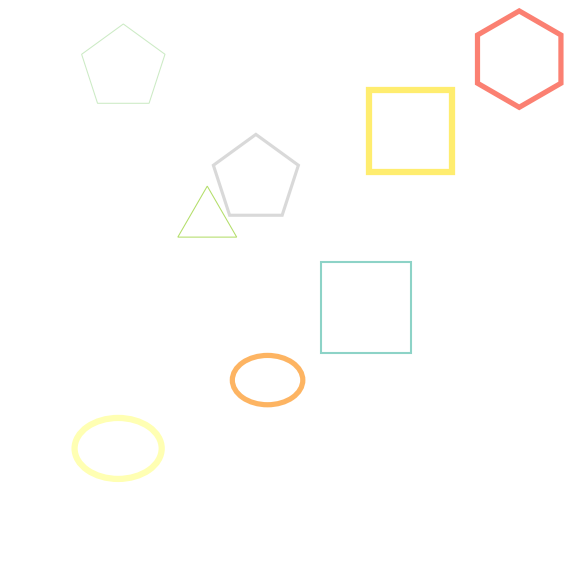[{"shape": "square", "thickness": 1, "radius": 0.39, "center": [0.634, 0.467]}, {"shape": "oval", "thickness": 3, "radius": 0.38, "center": [0.205, 0.223]}, {"shape": "hexagon", "thickness": 2.5, "radius": 0.42, "center": [0.899, 0.897]}, {"shape": "oval", "thickness": 2.5, "radius": 0.31, "center": [0.463, 0.341]}, {"shape": "triangle", "thickness": 0.5, "radius": 0.29, "center": [0.359, 0.618]}, {"shape": "pentagon", "thickness": 1.5, "radius": 0.39, "center": [0.443, 0.689]}, {"shape": "pentagon", "thickness": 0.5, "radius": 0.38, "center": [0.214, 0.882]}, {"shape": "square", "thickness": 3, "radius": 0.36, "center": [0.711, 0.772]}]